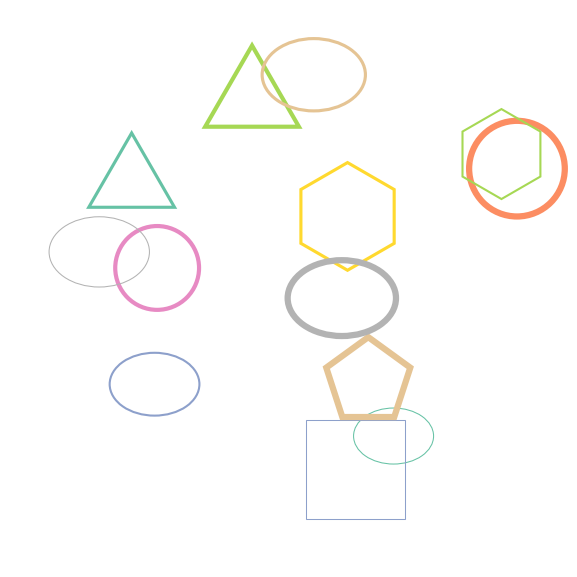[{"shape": "triangle", "thickness": 1.5, "radius": 0.43, "center": [0.228, 0.683]}, {"shape": "oval", "thickness": 0.5, "radius": 0.35, "center": [0.682, 0.244]}, {"shape": "circle", "thickness": 3, "radius": 0.41, "center": [0.895, 0.707]}, {"shape": "square", "thickness": 0.5, "radius": 0.43, "center": [0.616, 0.186]}, {"shape": "oval", "thickness": 1, "radius": 0.39, "center": [0.268, 0.334]}, {"shape": "circle", "thickness": 2, "radius": 0.36, "center": [0.272, 0.535]}, {"shape": "hexagon", "thickness": 1, "radius": 0.39, "center": [0.868, 0.732]}, {"shape": "triangle", "thickness": 2, "radius": 0.47, "center": [0.436, 0.827]}, {"shape": "hexagon", "thickness": 1.5, "radius": 0.47, "center": [0.602, 0.624]}, {"shape": "oval", "thickness": 1.5, "radius": 0.45, "center": [0.543, 0.87]}, {"shape": "pentagon", "thickness": 3, "radius": 0.38, "center": [0.638, 0.339]}, {"shape": "oval", "thickness": 3, "radius": 0.47, "center": [0.592, 0.483]}, {"shape": "oval", "thickness": 0.5, "radius": 0.43, "center": [0.172, 0.563]}]